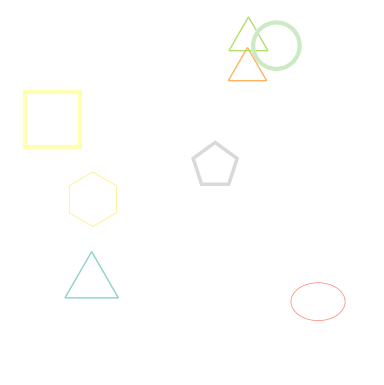[{"shape": "triangle", "thickness": 1, "radius": 0.4, "center": [0.238, 0.266]}, {"shape": "square", "thickness": 3, "radius": 0.36, "center": [0.137, 0.69]}, {"shape": "oval", "thickness": 0.5, "radius": 0.35, "center": [0.826, 0.216]}, {"shape": "triangle", "thickness": 1, "radius": 0.29, "center": [0.643, 0.819]}, {"shape": "triangle", "thickness": 1, "radius": 0.29, "center": [0.645, 0.898]}, {"shape": "pentagon", "thickness": 2.5, "radius": 0.3, "center": [0.559, 0.57]}, {"shape": "circle", "thickness": 3, "radius": 0.3, "center": [0.718, 0.881]}, {"shape": "hexagon", "thickness": 0.5, "radius": 0.35, "center": [0.241, 0.482]}]